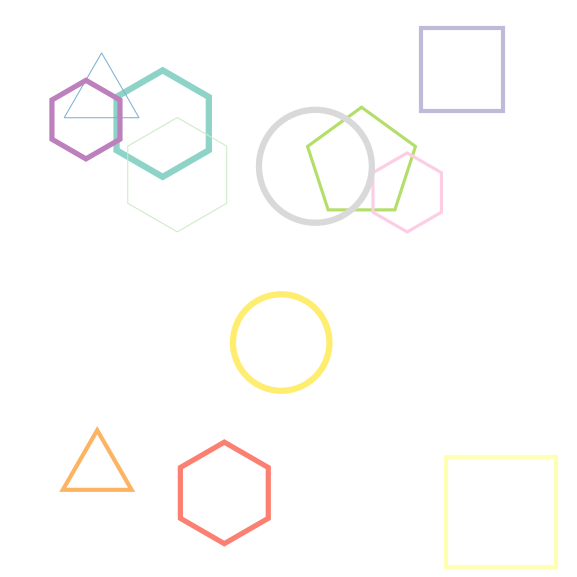[{"shape": "hexagon", "thickness": 3, "radius": 0.46, "center": [0.282, 0.785]}, {"shape": "square", "thickness": 2, "radius": 0.48, "center": [0.868, 0.112]}, {"shape": "square", "thickness": 2, "radius": 0.36, "center": [0.8, 0.879]}, {"shape": "hexagon", "thickness": 2.5, "radius": 0.44, "center": [0.388, 0.146]}, {"shape": "triangle", "thickness": 0.5, "radius": 0.37, "center": [0.176, 0.833]}, {"shape": "triangle", "thickness": 2, "radius": 0.34, "center": [0.168, 0.185]}, {"shape": "pentagon", "thickness": 1.5, "radius": 0.49, "center": [0.626, 0.715]}, {"shape": "hexagon", "thickness": 1.5, "radius": 0.34, "center": [0.705, 0.666]}, {"shape": "circle", "thickness": 3, "radius": 0.49, "center": [0.546, 0.711]}, {"shape": "hexagon", "thickness": 2.5, "radius": 0.34, "center": [0.149, 0.792]}, {"shape": "hexagon", "thickness": 0.5, "radius": 0.49, "center": [0.307, 0.697]}, {"shape": "circle", "thickness": 3, "radius": 0.42, "center": [0.487, 0.406]}]